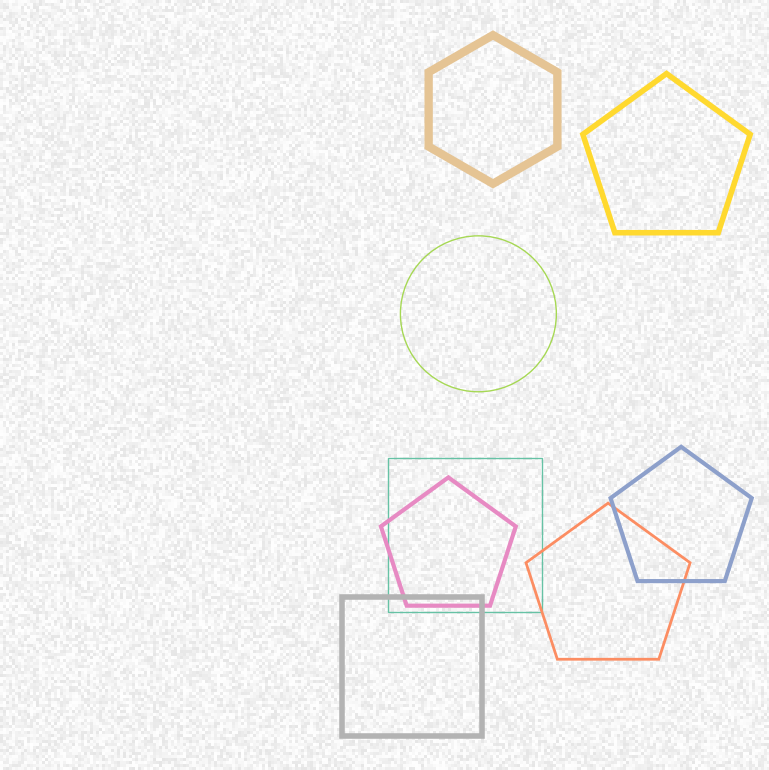[{"shape": "square", "thickness": 0.5, "radius": 0.5, "center": [0.604, 0.305]}, {"shape": "pentagon", "thickness": 1, "radius": 0.56, "center": [0.79, 0.235]}, {"shape": "pentagon", "thickness": 1.5, "radius": 0.48, "center": [0.885, 0.323]}, {"shape": "pentagon", "thickness": 1.5, "radius": 0.46, "center": [0.582, 0.288]}, {"shape": "circle", "thickness": 0.5, "radius": 0.51, "center": [0.621, 0.592]}, {"shape": "pentagon", "thickness": 2, "radius": 0.57, "center": [0.866, 0.79]}, {"shape": "hexagon", "thickness": 3, "radius": 0.48, "center": [0.64, 0.858]}, {"shape": "square", "thickness": 2, "radius": 0.45, "center": [0.535, 0.134]}]